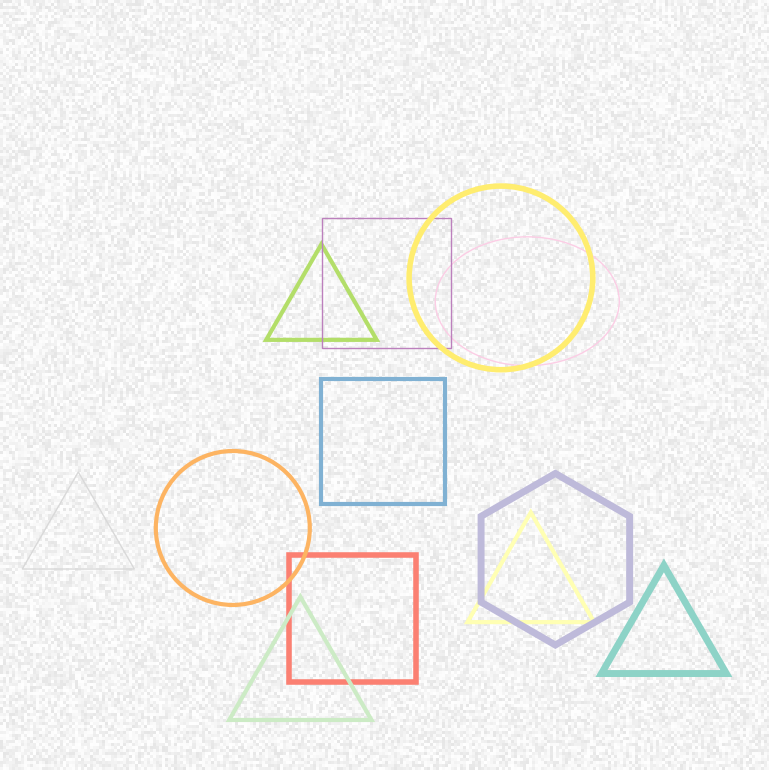[{"shape": "triangle", "thickness": 2.5, "radius": 0.47, "center": [0.862, 0.172]}, {"shape": "triangle", "thickness": 1.5, "radius": 0.47, "center": [0.689, 0.24]}, {"shape": "hexagon", "thickness": 2.5, "radius": 0.56, "center": [0.721, 0.274]}, {"shape": "square", "thickness": 2, "radius": 0.41, "center": [0.458, 0.196]}, {"shape": "square", "thickness": 1.5, "radius": 0.4, "center": [0.497, 0.427]}, {"shape": "circle", "thickness": 1.5, "radius": 0.5, "center": [0.302, 0.314]}, {"shape": "triangle", "thickness": 1.5, "radius": 0.41, "center": [0.417, 0.6]}, {"shape": "oval", "thickness": 0.5, "radius": 0.6, "center": [0.685, 0.609]}, {"shape": "triangle", "thickness": 0.5, "radius": 0.42, "center": [0.102, 0.303]}, {"shape": "square", "thickness": 0.5, "radius": 0.42, "center": [0.502, 0.632]}, {"shape": "triangle", "thickness": 1.5, "radius": 0.53, "center": [0.39, 0.118]}, {"shape": "circle", "thickness": 2, "radius": 0.6, "center": [0.651, 0.639]}]